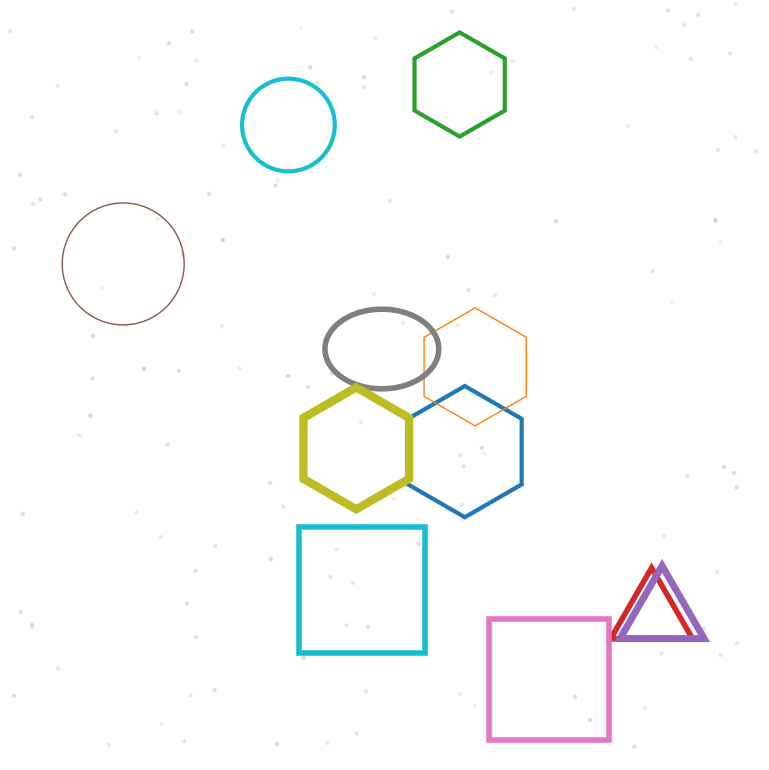[{"shape": "hexagon", "thickness": 1.5, "radius": 0.43, "center": [0.604, 0.413]}, {"shape": "hexagon", "thickness": 0.5, "radius": 0.38, "center": [0.617, 0.524]}, {"shape": "hexagon", "thickness": 1.5, "radius": 0.34, "center": [0.597, 0.89]}, {"shape": "triangle", "thickness": 2, "radius": 0.31, "center": [0.846, 0.201]}, {"shape": "triangle", "thickness": 2.5, "radius": 0.31, "center": [0.86, 0.202]}, {"shape": "circle", "thickness": 0.5, "radius": 0.4, "center": [0.16, 0.657]}, {"shape": "square", "thickness": 2, "radius": 0.39, "center": [0.713, 0.118]}, {"shape": "oval", "thickness": 2, "radius": 0.37, "center": [0.496, 0.547]}, {"shape": "hexagon", "thickness": 3, "radius": 0.4, "center": [0.463, 0.418]}, {"shape": "circle", "thickness": 1.5, "radius": 0.3, "center": [0.375, 0.838]}, {"shape": "square", "thickness": 2, "radius": 0.41, "center": [0.47, 0.234]}]